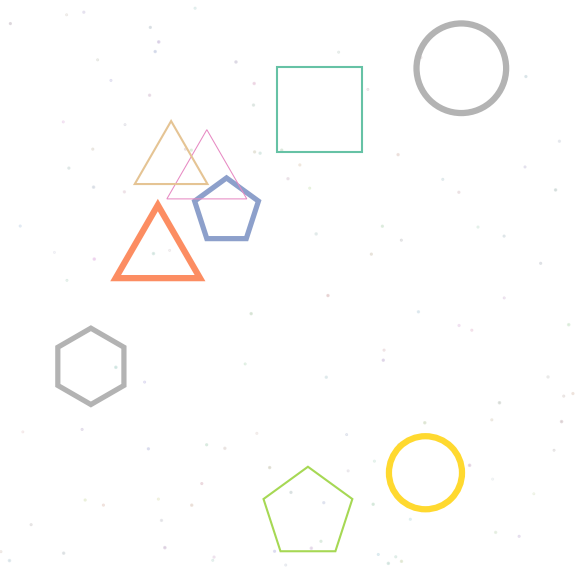[{"shape": "square", "thickness": 1, "radius": 0.37, "center": [0.553, 0.81]}, {"shape": "triangle", "thickness": 3, "radius": 0.42, "center": [0.273, 0.56]}, {"shape": "pentagon", "thickness": 2.5, "radius": 0.29, "center": [0.392, 0.633]}, {"shape": "triangle", "thickness": 0.5, "radius": 0.4, "center": [0.358, 0.695]}, {"shape": "pentagon", "thickness": 1, "radius": 0.4, "center": [0.533, 0.11]}, {"shape": "circle", "thickness": 3, "radius": 0.32, "center": [0.737, 0.181]}, {"shape": "triangle", "thickness": 1, "radius": 0.36, "center": [0.296, 0.717]}, {"shape": "circle", "thickness": 3, "radius": 0.39, "center": [0.799, 0.881]}, {"shape": "hexagon", "thickness": 2.5, "radius": 0.33, "center": [0.157, 0.365]}]